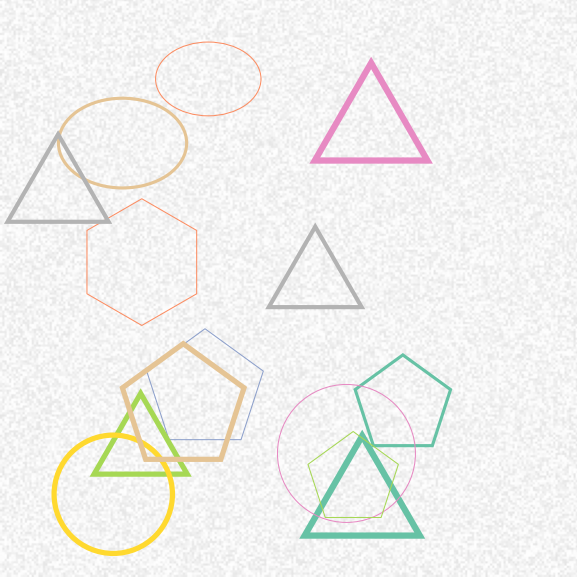[{"shape": "triangle", "thickness": 3, "radius": 0.58, "center": [0.627, 0.129]}, {"shape": "pentagon", "thickness": 1.5, "radius": 0.43, "center": [0.698, 0.298]}, {"shape": "hexagon", "thickness": 0.5, "radius": 0.55, "center": [0.246, 0.545]}, {"shape": "oval", "thickness": 0.5, "radius": 0.46, "center": [0.361, 0.862]}, {"shape": "pentagon", "thickness": 0.5, "radius": 0.53, "center": [0.355, 0.324]}, {"shape": "circle", "thickness": 0.5, "radius": 0.6, "center": [0.6, 0.214]}, {"shape": "triangle", "thickness": 3, "radius": 0.56, "center": [0.643, 0.777]}, {"shape": "pentagon", "thickness": 0.5, "radius": 0.41, "center": [0.612, 0.17]}, {"shape": "triangle", "thickness": 2.5, "radius": 0.47, "center": [0.244, 0.225]}, {"shape": "circle", "thickness": 2.5, "radius": 0.51, "center": [0.196, 0.143]}, {"shape": "pentagon", "thickness": 2.5, "radius": 0.55, "center": [0.317, 0.293]}, {"shape": "oval", "thickness": 1.5, "radius": 0.56, "center": [0.212, 0.751]}, {"shape": "triangle", "thickness": 2, "radius": 0.51, "center": [0.101, 0.666]}, {"shape": "triangle", "thickness": 2, "radius": 0.46, "center": [0.546, 0.514]}]